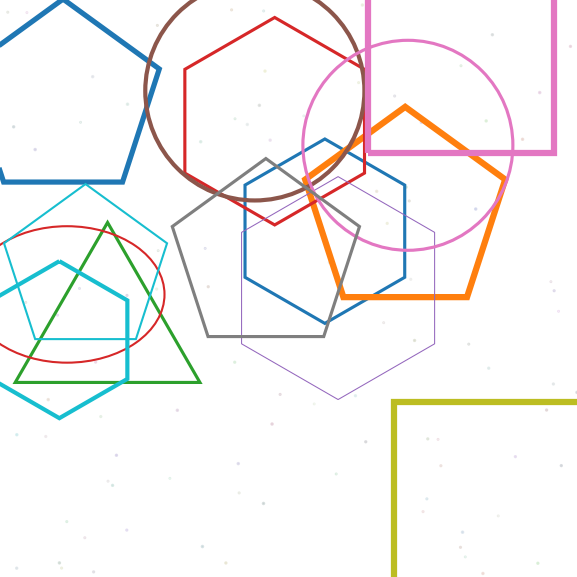[{"shape": "pentagon", "thickness": 2.5, "radius": 0.88, "center": [0.109, 0.826]}, {"shape": "hexagon", "thickness": 1.5, "radius": 0.8, "center": [0.563, 0.599]}, {"shape": "pentagon", "thickness": 3, "radius": 0.91, "center": [0.702, 0.632]}, {"shape": "triangle", "thickness": 1.5, "radius": 0.92, "center": [0.186, 0.429]}, {"shape": "oval", "thickness": 1, "radius": 0.84, "center": [0.116, 0.489]}, {"shape": "hexagon", "thickness": 1.5, "radius": 0.9, "center": [0.476, 0.789]}, {"shape": "hexagon", "thickness": 0.5, "radius": 0.96, "center": [0.585, 0.5]}, {"shape": "circle", "thickness": 2, "radius": 0.95, "center": [0.441, 0.842]}, {"shape": "circle", "thickness": 1.5, "radius": 0.91, "center": [0.706, 0.748]}, {"shape": "square", "thickness": 3, "radius": 0.81, "center": [0.799, 0.895]}, {"shape": "pentagon", "thickness": 1.5, "radius": 0.85, "center": [0.46, 0.554]}, {"shape": "square", "thickness": 3, "radius": 0.83, "center": [0.849, 0.137]}, {"shape": "hexagon", "thickness": 2, "radius": 0.68, "center": [0.103, 0.411]}, {"shape": "pentagon", "thickness": 1, "radius": 0.74, "center": [0.148, 0.532]}]